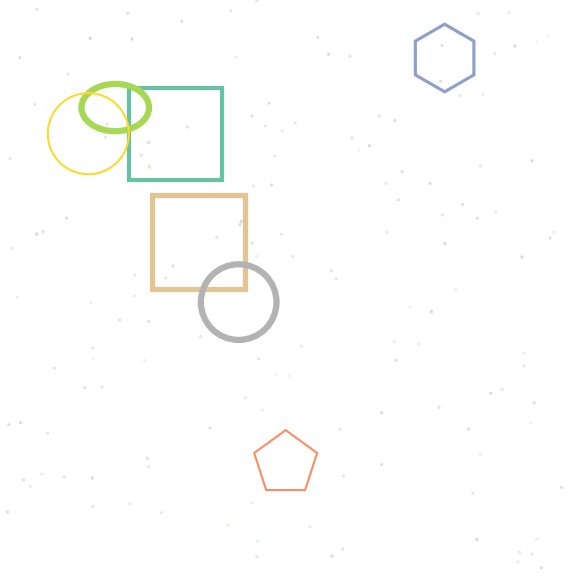[{"shape": "square", "thickness": 2, "radius": 0.4, "center": [0.303, 0.767]}, {"shape": "pentagon", "thickness": 1, "radius": 0.29, "center": [0.495, 0.197]}, {"shape": "hexagon", "thickness": 1.5, "radius": 0.29, "center": [0.77, 0.899]}, {"shape": "oval", "thickness": 3, "radius": 0.29, "center": [0.2, 0.813]}, {"shape": "circle", "thickness": 1, "radius": 0.35, "center": [0.153, 0.768]}, {"shape": "square", "thickness": 2.5, "radius": 0.4, "center": [0.344, 0.58]}, {"shape": "circle", "thickness": 3, "radius": 0.33, "center": [0.413, 0.476]}]